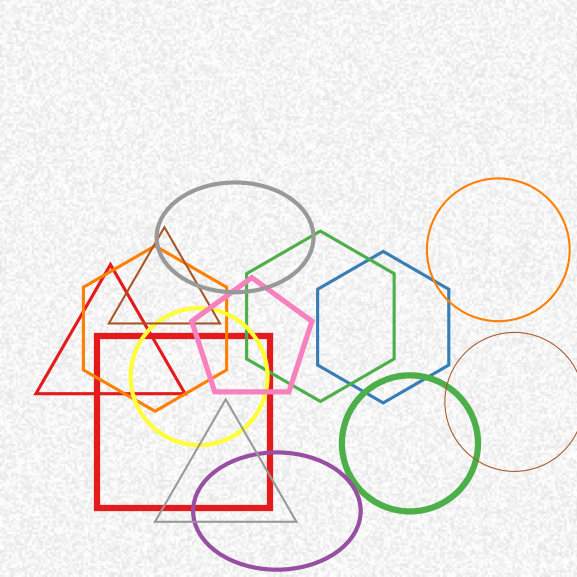[{"shape": "triangle", "thickness": 1.5, "radius": 0.75, "center": [0.191, 0.392]}, {"shape": "square", "thickness": 3, "radius": 0.75, "center": [0.318, 0.269]}, {"shape": "hexagon", "thickness": 1.5, "radius": 0.66, "center": [0.664, 0.433]}, {"shape": "hexagon", "thickness": 1.5, "radius": 0.74, "center": [0.555, 0.451]}, {"shape": "circle", "thickness": 3, "radius": 0.59, "center": [0.71, 0.231]}, {"shape": "oval", "thickness": 2, "radius": 0.73, "center": [0.479, 0.114]}, {"shape": "hexagon", "thickness": 1.5, "radius": 0.72, "center": [0.268, 0.43]}, {"shape": "circle", "thickness": 1, "radius": 0.62, "center": [0.863, 0.567]}, {"shape": "circle", "thickness": 2, "radius": 0.59, "center": [0.345, 0.347]}, {"shape": "triangle", "thickness": 1, "radius": 0.56, "center": [0.285, 0.495]}, {"shape": "circle", "thickness": 0.5, "radius": 0.6, "center": [0.891, 0.303]}, {"shape": "pentagon", "thickness": 2.5, "radius": 0.55, "center": [0.436, 0.409]}, {"shape": "triangle", "thickness": 1, "radius": 0.71, "center": [0.391, 0.166]}, {"shape": "oval", "thickness": 2, "radius": 0.68, "center": [0.407, 0.588]}]